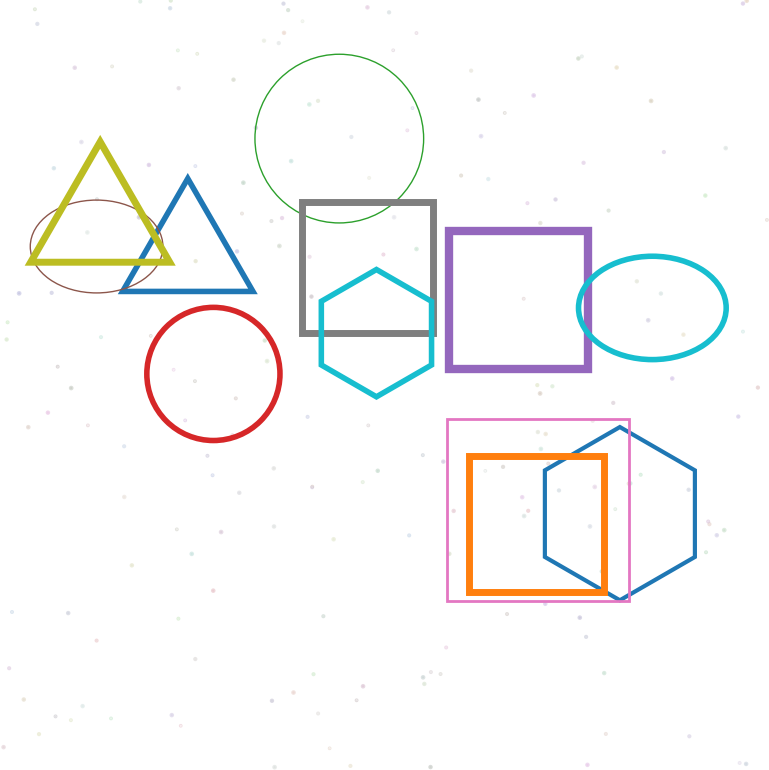[{"shape": "hexagon", "thickness": 1.5, "radius": 0.56, "center": [0.805, 0.333]}, {"shape": "triangle", "thickness": 2, "radius": 0.49, "center": [0.244, 0.67]}, {"shape": "square", "thickness": 2.5, "radius": 0.44, "center": [0.697, 0.319]}, {"shape": "circle", "thickness": 0.5, "radius": 0.55, "center": [0.441, 0.82]}, {"shape": "circle", "thickness": 2, "radius": 0.43, "center": [0.277, 0.514]}, {"shape": "square", "thickness": 3, "radius": 0.45, "center": [0.673, 0.61]}, {"shape": "oval", "thickness": 0.5, "radius": 0.43, "center": [0.125, 0.68]}, {"shape": "square", "thickness": 1, "radius": 0.59, "center": [0.699, 0.338]}, {"shape": "square", "thickness": 2.5, "radius": 0.43, "center": [0.477, 0.652]}, {"shape": "triangle", "thickness": 2.5, "radius": 0.52, "center": [0.13, 0.712]}, {"shape": "hexagon", "thickness": 2, "radius": 0.41, "center": [0.489, 0.567]}, {"shape": "oval", "thickness": 2, "radius": 0.48, "center": [0.847, 0.6]}]